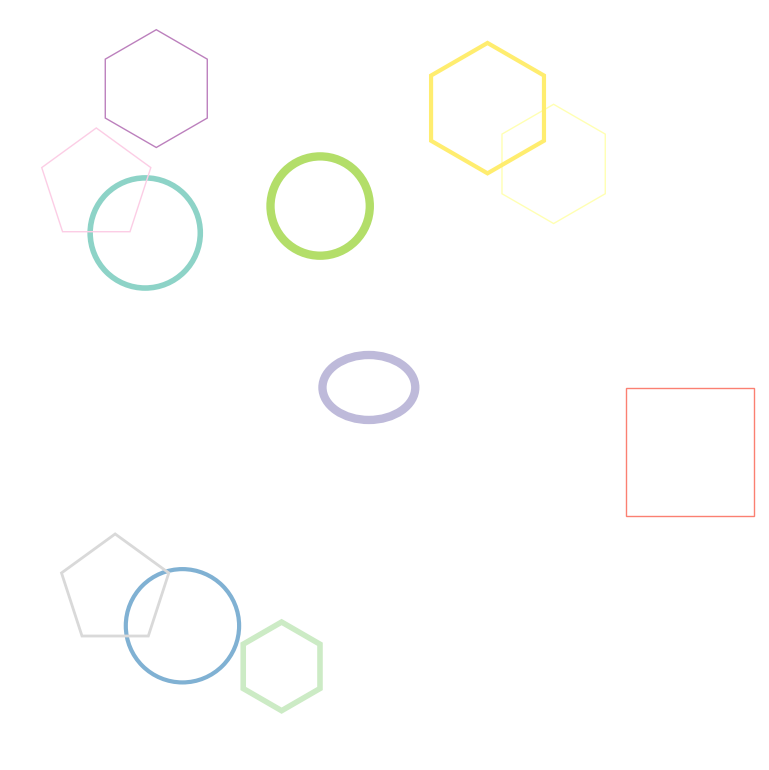[{"shape": "circle", "thickness": 2, "radius": 0.36, "center": [0.189, 0.697]}, {"shape": "hexagon", "thickness": 0.5, "radius": 0.39, "center": [0.719, 0.787]}, {"shape": "oval", "thickness": 3, "radius": 0.3, "center": [0.479, 0.497]}, {"shape": "square", "thickness": 0.5, "radius": 0.42, "center": [0.896, 0.413]}, {"shape": "circle", "thickness": 1.5, "radius": 0.37, "center": [0.237, 0.187]}, {"shape": "circle", "thickness": 3, "radius": 0.32, "center": [0.416, 0.732]}, {"shape": "pentagon", "thickness": 0.5, "radius": 0.37, "center": [0.125, 0.759]}, {"shape": "pentagon", "thickness": 1, "radius": 0.37, "center": [0.15, 0.233]}, {"shape": "hexagon", "thickness": 0.5, "radius": 0.38, "center": [0.203, 0.885]}, {"shape": "hexagon", "thickness": 2, "radius": 0.29, "center": [0.366, 0.135]}, {"shape": "hexagon", "thickness": 1.5, "radius": 0.42, "center": [0.633, 0.86]}]